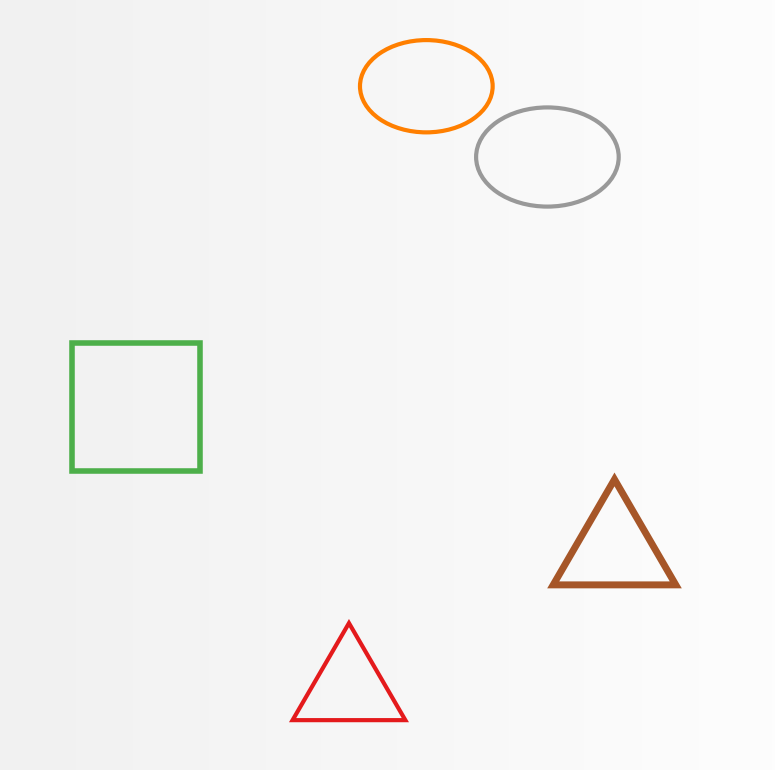[{"shape": "triangle", "thickness": 1.5, "radius": 0.42, "center": [0.45, 0.107]}, {"shape": "square", "thickness": 2, "radius": 0.41, "center": [0.176, 0.472]}, {"shape": "oval", "thickness": 1.5, "radius": 0.43, "center": [0.55, 0.888]}, {"shape": "triangle", "thickness": 2.5, "radius": 0.46, "center": [0.793, 0.286]}, {"shape": "oval", "thickness": 1.5, "radius": 0.46, "center": [0.706, 0.796]}]